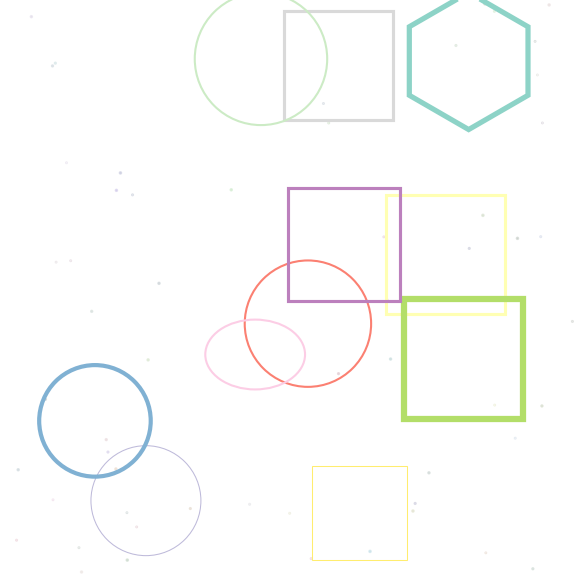[{"shape": "hexagon", "thickness": 2.5, "radius": 0.59, "center": [0.812, 0.893]}, {"shape": "square", "thickness": 1.5, "radius": 0.52, "center": [0.771, 0.559]}, {"shape": "circle", "thickness": 0.5, "radius": 0.48, "center": [0.253, 0.132]}, {"shape": "circle", "thickness": 1, "radius": 0.55, "center": [0.533, 0.439]}, {"shape": "circle", "thickness": 2, "radius": 0.48, "center": [0.164, 0.27]}, {"shape": "square", "thickness": 3, "radius": 0.52, "center": [0.803, 0.377]}, {"shape": "oval", "thickness": 1, "radius": 0.43, "center": [0.442, 0.385]}, {"shape": "square", "thickness": 1.5, "radius": 0.47, "center": [0.586, 0.885]}, {"shape": "square", "thickness": 1.5, "radius": 0.49, "center": [0.595, 0.575]}, {"shape": "circle", "thickness": 1, "radius": 0.57, "center": [0.452, 0.897]}, {"shape": "square", "thickness": 0.5, "radius": 0.41, "center": [0.623, 0.11]}]